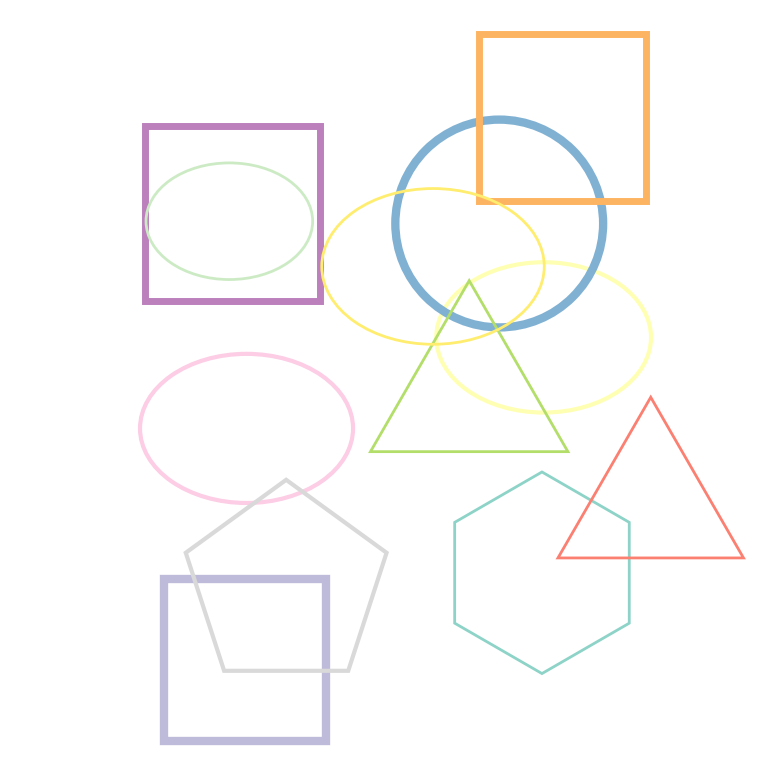[{"shape": "hexagon", "thickness": 1, "radius": 0.65, "center": [0.704, 0.256]}, {"shape": "oval", "thickness": 1.5, "radius": 0.7, "center": [0.706, 0.562]}, {"shape": "square", "thickness": 3, "radius": 0.53, "center": [0.319, 0.143]}, {"shape": "triangle", "thickness": 1, "radius": 0.7, "center": [0.845, 0.345]}, {"shape": "circle", "thickness": 3, "radius": 0.67, "center": [0.648, 0.71]}, {"shape": "square", "thickness": 2.5, "radius": 0.54, "center": [0.73, 0.848]}, {"shape": "triangle", "thickness": 1, "radius": 0.74, "center": [0.609, 0.487]}, {"shape": "oval", "thickness": 1.5, "radius": 0.69, "center": [0.32, 0.444]}, {"shape": "pentagon", "thickness": 1.5, "radius": 0.69, "center": [0.372, 0.24]}, {"shape": "square", "thickness": 2.5, "radius": 0.57, "center": [0.302, 0.723]}, {"shape": "oval", "thickness": 1, "radius": 0.54, "center": [0.298, 0.713]}, {"shape": "oval", "thickness": 1, "radius": 0.72, "center": [0.562, 0.654]}]